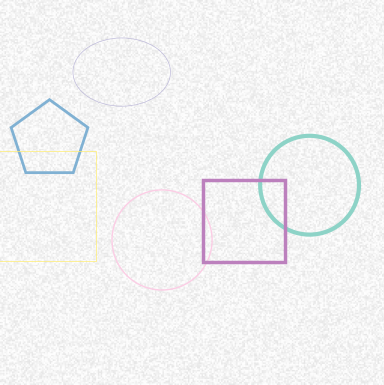[{"shape": "circle", "thickness": 3, "radius": 0.64, "center": [0.804, 0.519]}, {"shape": "oval", "thickness": 0.5, "radius": 0.63, "center": [0.316, 0.813]}, {"shape": "pentagon", "thickness": 2, "radius": 0.52, "center": [0.129, 0.636]}, {"shape": "circle", "thickness": 1, "radius": 0.65, "center": [0.421, 0.377]}, {"shape": "square", "thickness": 2.5, "radius": 0.53, "center": [0.633, 0.426]}, {"shape": "square", "thickness": 0.5, "radius": 0.72, "center": [0.107, 0.465]}]